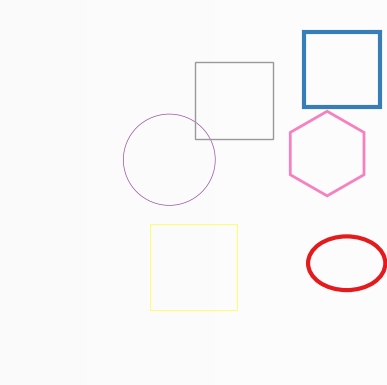[{"shape": "oval", "thickness": 3, "radius": 0.5, "center": [0.895, 0.316]}, {"shape": "square", "thickness": 3, "radius": 0.49, "center": [0.882, 0.82]}, {"shape": "circle", "thickness": 0.5, "radius": 0.59, "center": [0.437, 0.585]}, {"shape": "square", "thickness": 0.5, "radius": 0.56, "center": [0.499, 0.307]}, {"shape": "hexagon", "thickness": 2, "radius": 0.55, "center": [0.844, 0.601]}, {"shape": "square", "thickness": 1, "radius": 0.5, "center": [0.604, 0.739]}]